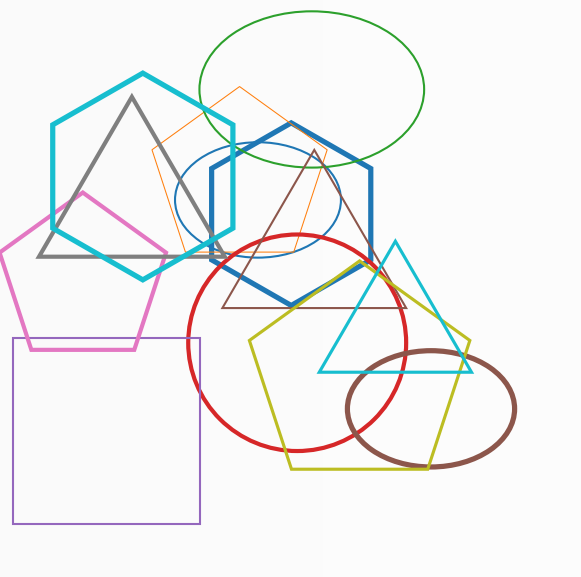[{"shape": "oval", "thickness": 1, "radius": 0.71, "center": [0.444, 0.653]}, {"shape": "hexagon", "thickness": 2.5, "radius": 0.79, "center": [0.501, 0.628]}, {"shape": "pentagon", "thickness": 0.5, "radius": 0.79, "center": [0.412, 0.691]}, {"shape": "oval", "thickness": 1, "radius": 0.97, "center": [0.536, 0.844]}, {"shape": "circle", "thickness": 2, "radius": 0.94, "center": [0.511, 0.406]}, {"shape": "square", "thickness": 1, "radius": 0.81, "center": [0.183, 0.253]}, {"shape": "triangle", "thickness": 1, "radius": 0.91, "center": [0.541, 0.557]}, {"shape": "oval", "thickness": 2.5, "radius": 0.72, "center": [0.742, 0.291]}, {"shape": "pentagon", "thickness": 2, "radius": 0.75, "center": [0.142, 0.515]}, {"shape": "triangle", "thickness": 2, "radius": 0.92, "center": [0.227, 0.647]}, {"shape": "pentagon", "thickness": 1.5, "radius": 1.0, "center": [0.619, 0.348]}, {"shape": "triangle", "thickness": 1.5, "radius": 0.76, "center": [0.68, 0.43]}, {"shape": "hexagon", "thickness": 2.5, "radius": 0.89, "center": [0.246, 0.694]}]